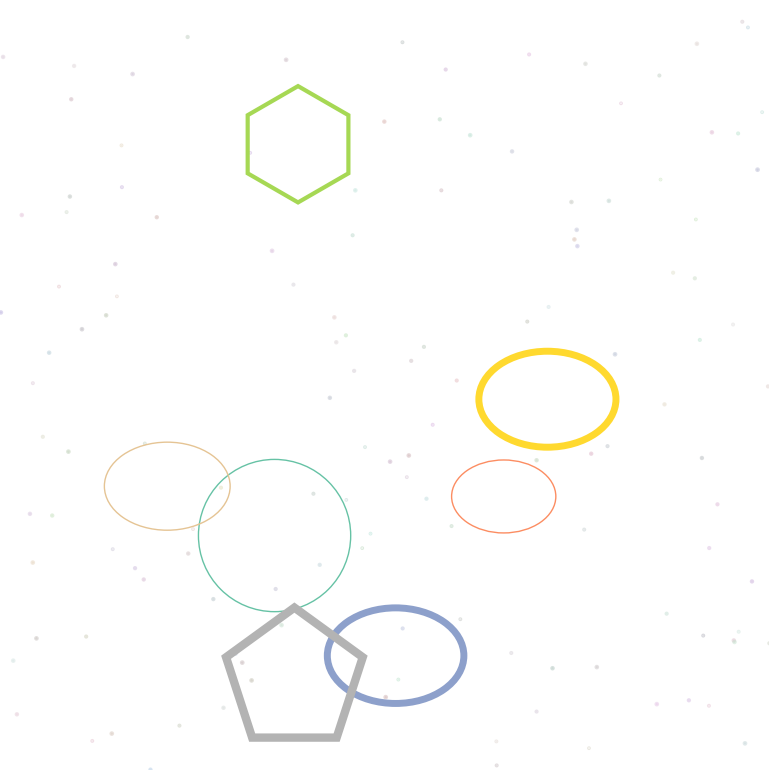[{"shape": "circle", "thickness": 0.5, "radius": 0.49, "center": [0.357, 0.304]}, {"shape": "oval", "thickness": 0.5, "radius": 0.34, "center": [0.654, 0.355]}, {"shape": "oval", "thickness": 2.5, "radius": 0.44, "center": [0.514, 0.148]}, {"shape": "hexagon", "thickness": 1.5, "radius": 0.38, "center": [0.387, 0.813]}, {"shape": "oval", "thickness": 2.5, "radius": 0.45, "center": [0.711, 0.482]}, {"shape": "oval", "thickness": 0.5, "radius": 0.41, "center": [0.217, 0.369]}, {"shape": "pentagon", "thickness": 3, "radius": 0.47, "center": [0.382, 0.118]}]